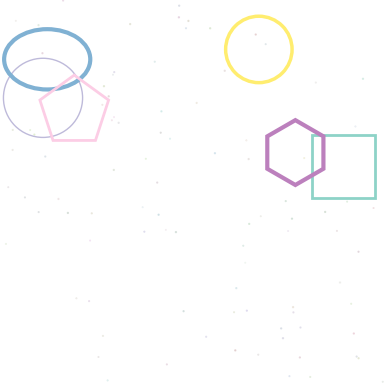[{"shape": "square", "thickness": 2, "radius": 0.41, "center": [0.892, 0.568]}, {"shape": "circle", "thickness": 1, "radius": 0.51, "center": [0.112, 0.746]}, {"shape": "oval", "thickness": 3, "radius": 0.56, "center": [0.123, 0.846]}, {"shape": "pentagon", "thickness": 2, "radius": 0.47, "center": [0.193, 0.711]}, {"shape": "hexagon", "thickness": 3, "radius": 0.42, "center": [0.767, 0.604]}, {"shape": "circle", "thickness": 2.5, "radius": 0.43, "center": [0.672, 0.872]}]